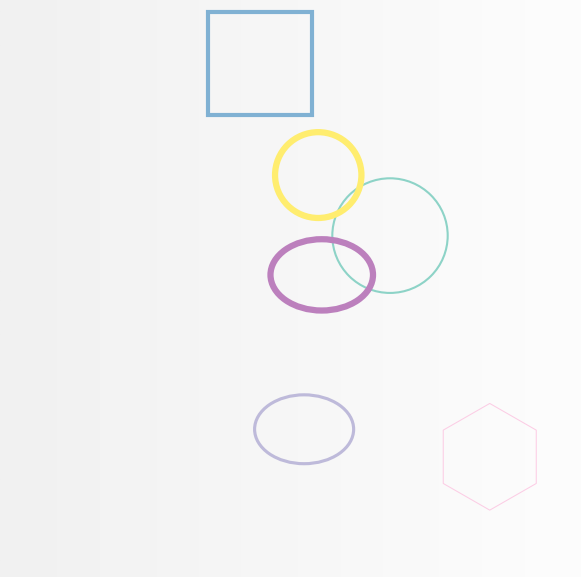[{"shape": "circle", "thickness": 1, "radius": 0.5, "center": [0.671, 0.591]}, {"shape": "oval", "thickness": 1.5, "radius": 0.43, "center": [0.523, 0.256]}, {"shape": "square", "thickness": 2, "radius": 0.45, "center": [0.447, 0.889]}, {"shape": "hexagon", "thickness": 0.5, "radius": 0.46, "center": [0.843, 0.208]}, {"shape": "oval", "thickness": 3, "radius": 0.44, "center": [0.554, 0.523]}, {"shape": "circle", "thickness": 3, "radius": 0.37, "center": [0.548, 0.696]}]